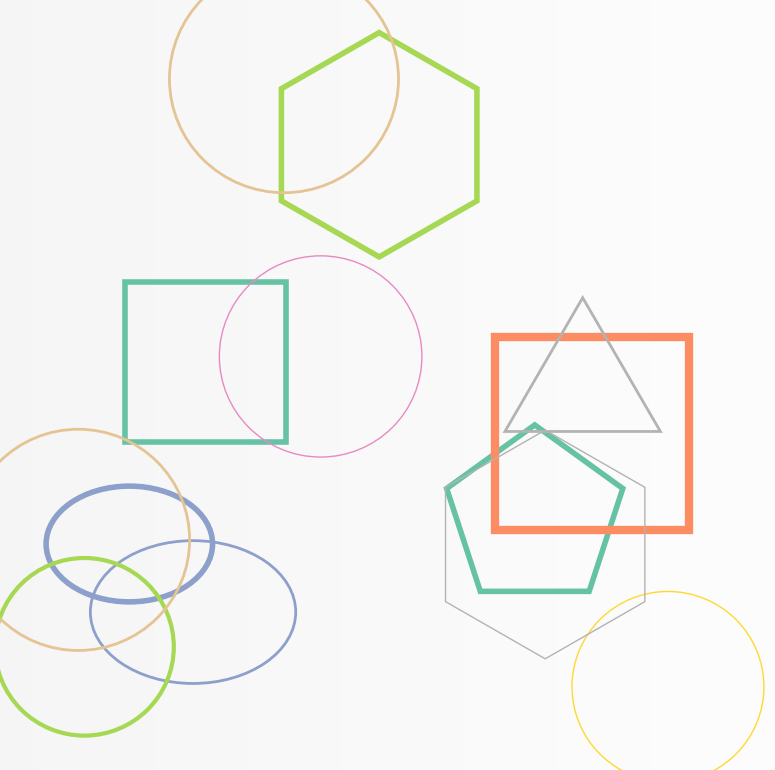[{"shape": "square", "thickness": 2, "radius": 0.52, "center": [0.265, 0.53]}, {"shape": "pentagon", "thickness": 2, "radius": 0.6, "center": [0.69, 0.329]}, {"shape": "square", "thickness": 3, "radius": 0.63, "center": [0.764, 0.437]}, {"shape": "oval", "thickness": 1, "radius": 0.66, "center": [0.249, 0.205]}, {"shape": "oval", "thickness": 2, "radius": 0.54, "center": [0.167, 0.294]}, {"shape": "circle", "thickness": 0.5, "radius": 0.65, "center": [0.414, 0.537]}, {"shape": "circle", "thickness": 1.5, "radius": 0.58, "center": [0.109, 0.16]}, {"shape": "hexagon", "thickness": 2, "radius": 0.73, "center": [0.489, 0.812]}, {"shape": "circle", "thickness": 0.5, "radius": 0.62, "center": [0.862, 0.108]}, {"shape": "circle", "thickness": 1, "radius": 0.74, "center": [0.366, 0.898]}, {"shape": "circle", "thickness": 1, "radius": 0.72, "center": [0.101, 0.299]}, {"shape": "triangle", "thickness": 1, "radius": 0.58, "center": [0.752, 0.498]}, {"shape": "hexagon", "thickness": 0.5, "radius": 0.74, "center": [0.703, 0.293]}]